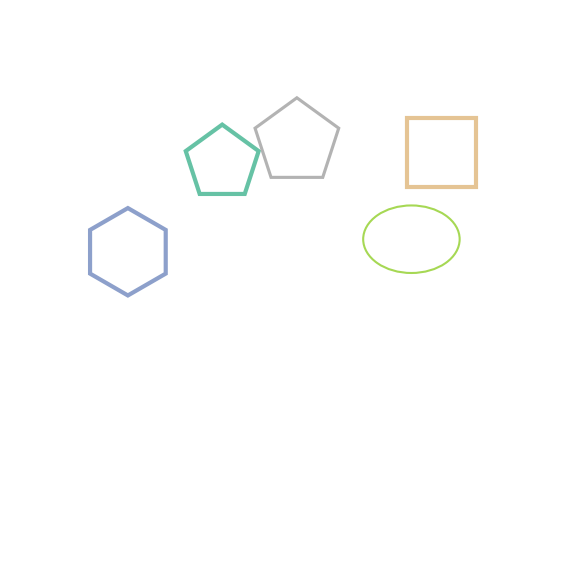[{"shape": "pentagon", "thickness": 2, "radius": 0.33, "center": [0.385, 0.717]}, {"shape": "hexagon", "thickness": 2, "radius": 0.38, "center": [0.221, 0.563]}, {"shape": "oval", "thickness": 1, "radius": 0.42, "center": [0.712, 0.585]}, {"shape": "square", "thickness": 2, "radius": 0.3, "center": [0.764, 0.735]}, {"shape": "pentagon", "thickness": 1.5, "radius": 0.38, "center": [0.514, 0.754]}]